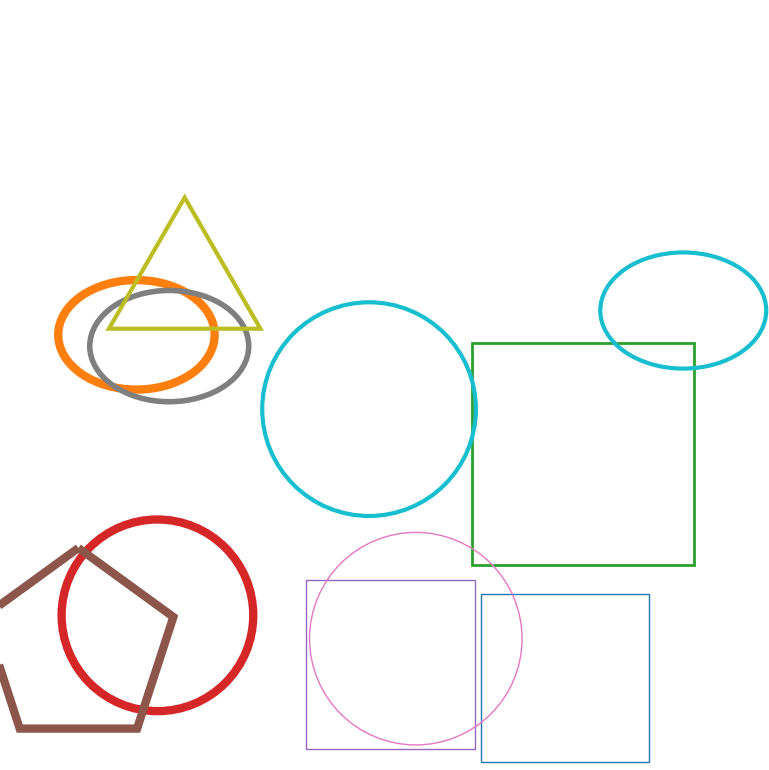[{"shape": "square", "thickness": 0.5, "radius": 0.54, "center": [0.734, 0.119]}, {"shape": "oval", "thickness": 3, "radius": 0.51, "center": [0.177, 0.565]}, {"shape": "square", "thickness": 1, "radius": 0.72, "center": [0.757, 0.41]}, {"shape": "circle", "thickness": 3, "radius": 0.62, "center": [0.204, 0.201]}, {"shape": "square", "thickness": 0.5, "radius": 0.55, "center": [0.507, 0.137]}, {"shape": "pentagon", "thickness": 3, "radius": 0.65, "center": [0.102, 0.159]}, {"shape": "circle", "thickness": 0.5, "radius": 0.69, "center": [0.54, 0.171]}, {"shape": "oval", "thickness": 2, "radius": 0.52, "center": [0.22, 0.551]}, {"shape": "triangle", "thickness": 1.5, "radius": 0.57, "center": [0.24, 0.63]}, {"shape": "circle", "thickness": 1.5, "radius": 0.69, "center": [0.479, 0.469]}, {"shape": "oval", "thickness": 1.5, "radius": 0.54, "center": [0.887, 0.597]}]